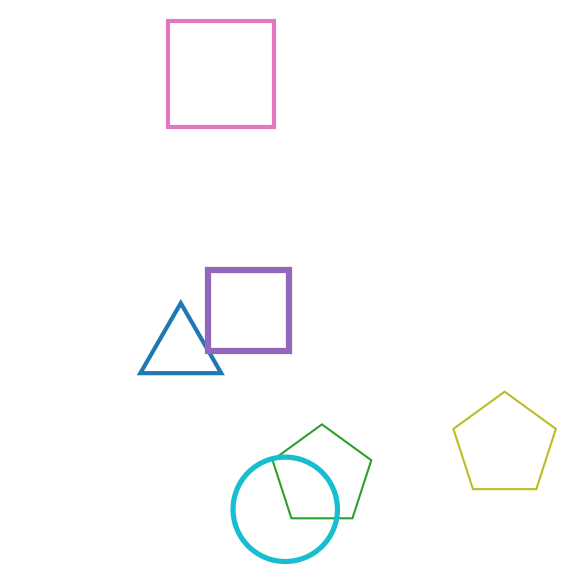[{"shape": "triangle", "thickness": 2, "radius": 0.4, "center": [0.313, 0.393]}, {"shape": "pentagon", "thickness": 1, "radius": 0.45, "center": [0.557, 0.174]}, {"shape": "square", "thickness": 3, "radius": 0.35, "center": [0.43, 0.462]}, {"shape": "square", "thickness": 2, "radius": 0.46, "center": [0.382, 0.87]}, {"shape": "pentagon", "thickness": 1, "radius": 0.47, "center": [0.874, 0.228]}, {"shape": "circle", "thickness": 2.5, "radius": 0.45, "center": [0.494, 0.117]}]